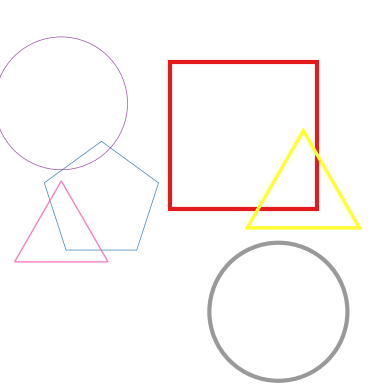[{"shape": "square", "thickness": 3, "radius": 0.96, "center": [0.631, 0.648]}, {"shape": "pentagon", "thickness": 0.5, "radius": 0.78, "center": [0.263, 0.477]}, {"shape": "circle", "thickness": 0.5, "radius": 0.86, "center": [0.159, 0.732]}, {"shape": "triangle", "thickness": 2.5, "radius": 0.84, "center": [0.788, 0.492]}, {"shape": "triangle", "thickness": 1, "radius": 0.7, "center": [0.159, 0.39]}, {"shape": "circle", "thickness": 3, "radius": 0.9, "center": [0.723, 0.19]}]